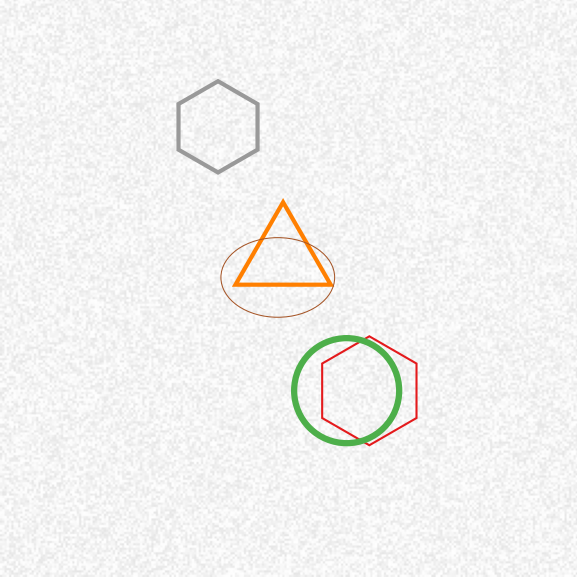[{"shape": "hexagon", "thickness": 1, "radius": 0.47, "center": [0.64, 0.322]}, {"shape": "circle", "thickness": 3, "radius": 0.45, "center": [0.6, 0.323]}, {"shape": "triangle", "thickness": 2, "radius": 0.48, "center": [0.49, 0.554]}, {"shape": "oval", "thickness": 0.5, "radius": 0.49, "center": [0.481, 0.519]}, {"shape": "hexagon", "thickness": 2, "radius": 0.39, "center": [0.378, 0.779]}]